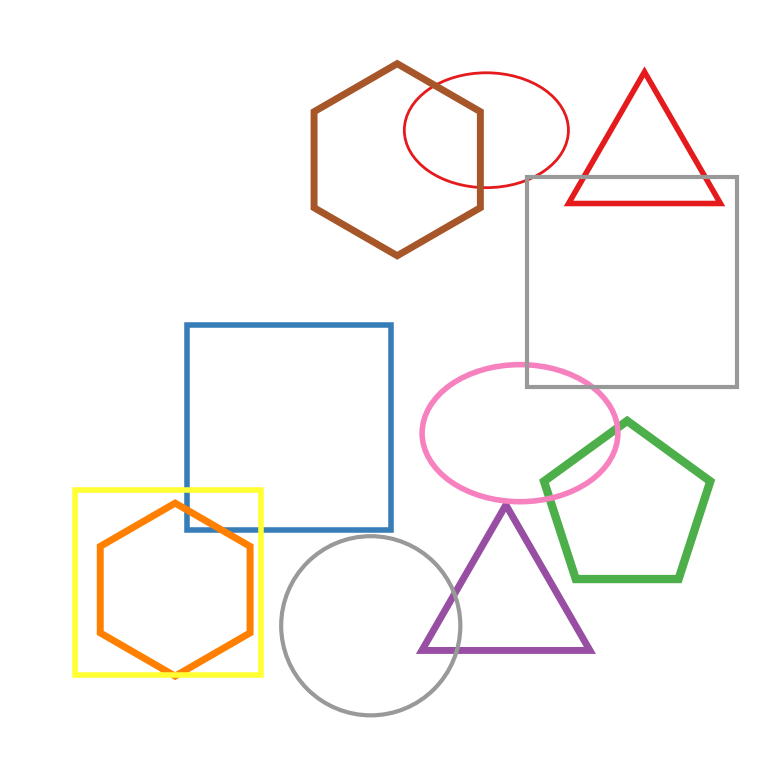[{"shape": "triangle", "thickness": 2, "radius": 0.57, "center": [0.837, 0.793]}, {"shape": "oval", "thickness": 1, "radius": 0.53, "center": [0.632, 0.831]}, {"shape": "square", "thickness": 2, "radius": 0.66, "center": [0.375, 0.445]}, {"shape": "pentagon", "thickness": 3, "radius": 0.57, "center": [0.815, 0.34]}, {"shape": "triangle", "thickness": 2.5, "radius": 0.63, "center": [0.657, 0.218]}, {"shape": "hexagon", "thickness": 2.5, "radius": 0.56, "center": [0.227, 0.234]}, {"shape": "square", "thickness": 2, "radius": 0.6, "center": [0.218, 0.243]}, {"shape": "hexagon", "thickness": 2.5, "radius": 0.62, "center": [0.516, 0.793]}, {"shape": "oval", "thickness": 2, "radius": 0.64, "center": [0.675, 0.437]}, {"shape": "circle", "thickness": 1.5, "radius": 0.58, "center": [0.481, 0.187]}, {"shape": "square", "thickness": 1.5, "radius": 0.68, "center": [0.821, 0.634]}]